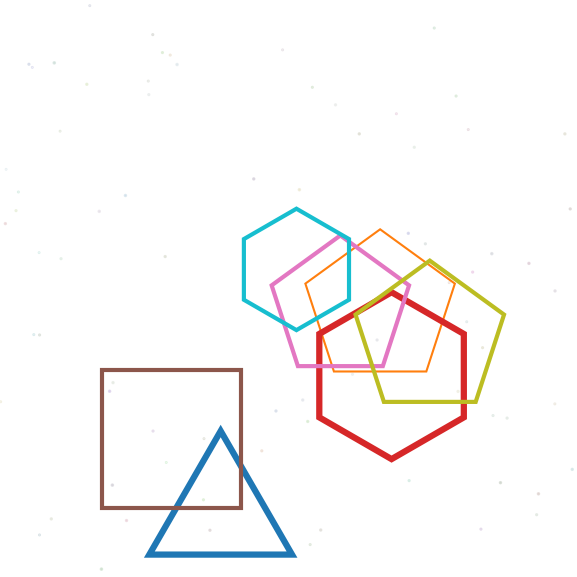[{"shape": "triangle", "thickness": 3, "radius": 0.71, "center": [0.382, 0.11]}, {"shape": "pentagon", "thickness": 1, "radius": 0.68, "center": [0.658, 0.466]}, {"shape": "hexagon", "thickness": 3, "radius": 0.72, "center": [0.678, 0.349]}, {"shape": "square", "thickness": 2, "radius": 0.6, "center": [0.297, 0.239]}, {"shape": "pentagon", "thickness": 2, "radius": 0.63, "center": [0.589, 0.466]}, {"shape": "pentagon", "thickness": 2, "radius": 0.68, "center": [0.744, 0.413]}, {"shape": "hexagon", "thickness": 2, "radius": 0.53, "center": [0.513, 0.533]}]